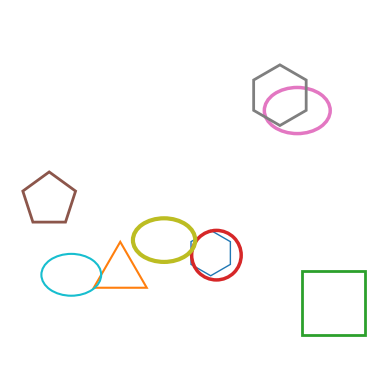[{"shape": "hexagon", "thickness": 1, "radius": 0.3, "center": [0.547, 0.343]}, {"shape": "triangle", "thickness": 1.5, "radius": 0.4, "center": [0.312, 0.292]}, {"shape": "square", "thickness": 2, "radius": 0.41, "center": [0.866, 0.214]}, {"shape": "circle", "thickness": 2.5, "radius": 0.32, "center": [0.562, 0.337]}, {"shape": "pentagon", "thickness": 2, "radius": 0.36, "center": [0.128, 0.481]}, {"shape": "oval", "thickness": 2.5, "radius": 0.43, "center": [0.772, 0.713]}, {"shape": "hexagon", "thickness": 2, "radius": 0.39, "center": [0.727, 0.753]}, {"shape": "oval", "thickness": 3, "radius": 0.4, "center": [0.426, 0.376]}, {"shape": "oval", "thickness": 1.5, "radius": 0.39, "center": [0.185, 0.286]}]